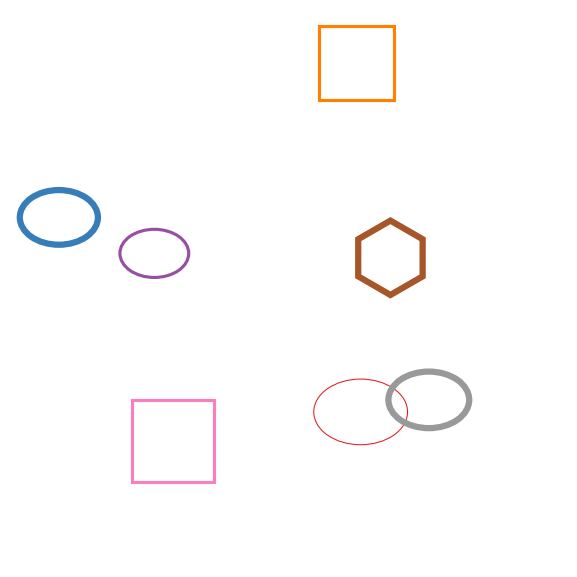[{"shape": "oval", "thickness": 0.5, "radius": 0.41, "center": [0.625, 0.286]}, {"shape": "oval", "thickness": 3, "radius": 0.34, "center": [0.102, 0.623]}, {"shape": "oval", "thickness": 1.5, "radius": 0.3, "center": [0.267, 0.56]}, {"shape": "square", "thickness": 1.5, "radius": 0.32, "center": [0.617, 0.891]}, {"shape": "hexagon", "thickness": 3, "radius": 0.32, "center": [0.676, 0.553]}, {"shape": "square", "thickness": 1.5, "radius": 0.35, "center": [0.299, 0.235]}, {"shape": "oval", "thickness": 3, "radius": 0.35, "center": [0.743, 0.307]}]